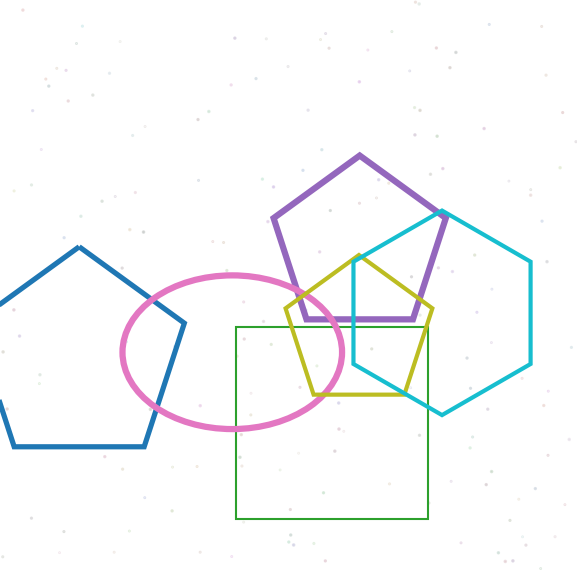[{"shape": "pentagon", "thickness": 2.5, "radius": 0.96, "center": [0.137, 0.38]}, {"shape": "square", "thickness": 1, "radius": 0.83, "center": [0.575, 0.267]}, {"shape": "pentagon", "thickness": 3, "radius": 0.78, "center": [0.623, 0.573]}, {"shape": "oval", "thickness": 3, "radius": 0.95, "center": [0.402, 0.389]}, {"shape": "pentagon", "thickness": 2, "radius": 0.67, "center": [0.622, 0.424]}, {"shape": "hexagon", "thickness": 2, "radius": 0.89, "center": [0.765, 0.457]}]